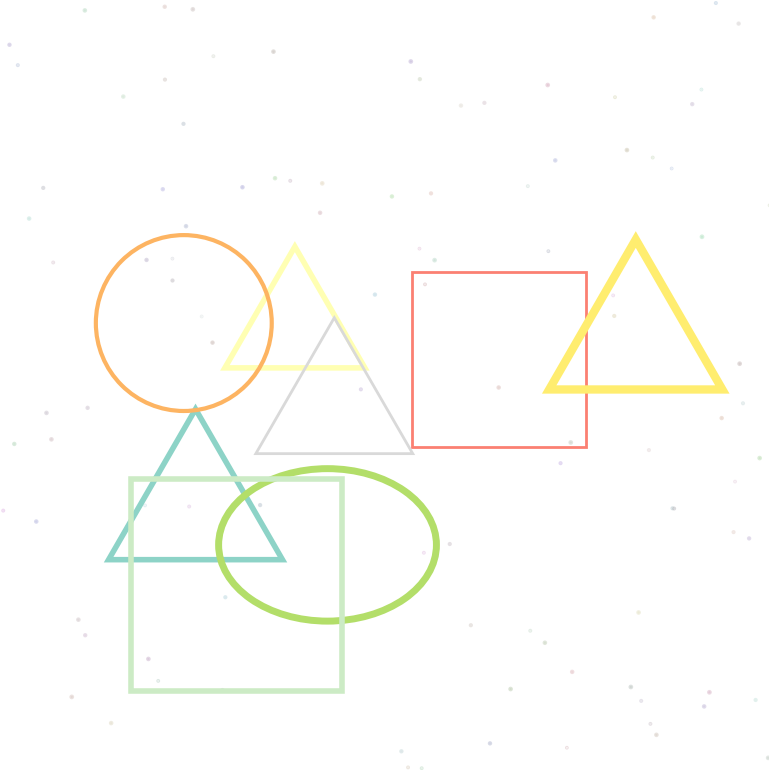[{"shape": "triangle", "thickness": 2, "radius": 0.65, "center": [0.254, 0.338]}, {"shape": "triangle", "thickness": 2, "radius": 0.52, "center": [0.383, 0.575]}, {"shape": "square", "thickness": 1, "radius": 0.57, "center": [0.648, 0.533]}, {"shape": "circle", "thickness": 1.5, "radius": 0.57, "center": [0.239, 0.58]}, {"shape": "oval", "thickness": 2.5, "radius": 0.71, "center": [0.425, 0.292]}, {"shape": "triangle", "thickness": 1, "radius": 0.59, "center": [0.434, 0.47]}, {"shape": "square", "thickness": 2, "radius": 0.69, "center": [0.307, 0.24]}, {"shape": "triangle", "thickness": 3, "radius": 0.65, "center": [0.826, 0.559]}]